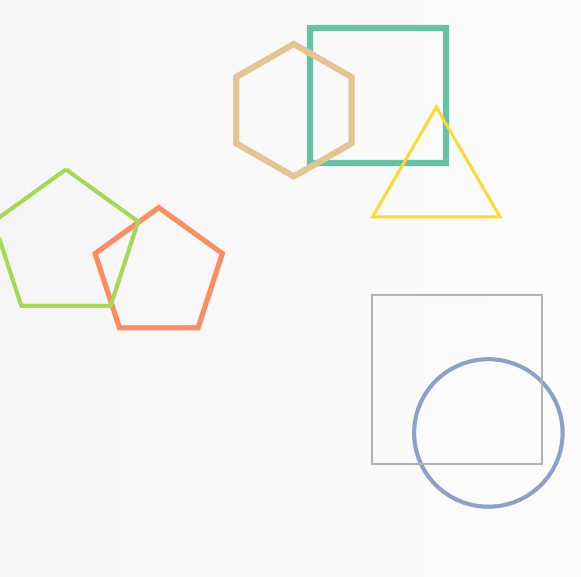[{"shape": "square", "thickness": 3, "radius": 0.58, "center": [0.65, 0.834]}, {"shape": "pentagon", "thickness": 2.5, "radius": 0.58, "center": [0.273, 0.525]}, {"shape": "circle", "thickness": 2, "radius": 0.64, "center": [0.84, 0.249]}, {"shape": "pentagon", "thickness": 2, "radius": 0.65, "center": [0.113, 0.575]}, {"shape": "triangle", "thickness": 1.5, "radius": 0.63, "center": [0.751, 0.687]}, {"shape": "hexagon", "thickness": 3, "radius": 0.57, "center": [0.506, 0.808]}, {"shape": "square", "thickness": 1, "radius": 0.73, "center": [0.787, 0.343]}]